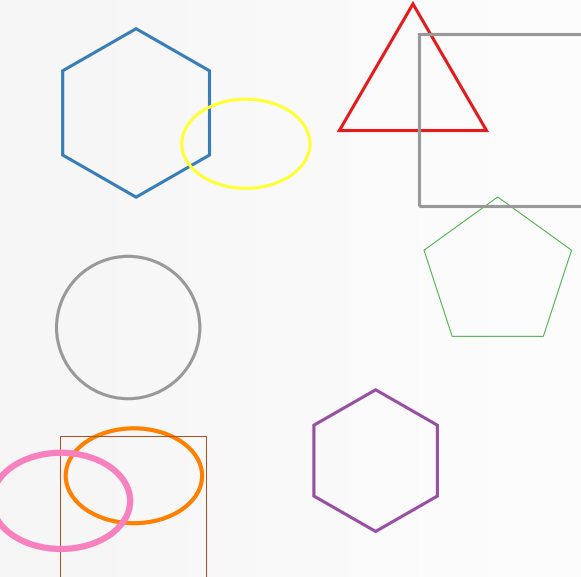[{"shape": "triangle", "thickness": 1.5, "radius": 0.73, "center": [0.71, 0.846]}, {"shape": "hexagon", "thickness": 1.5, "radius": 0.73, "center": [0.234, 0.804]}, {"shape": "pentagon", "thickness": 0.5, "radius": 0.67, "center": [0.856, 0.525]}, {"shape": "hexagon", "thickness": 1.5, "radius": 0.61, "center": [0.646, 0.202]}, {"shape": "oval", "thickness": 2, "radius": 0.59, "center": [0.23, 0.175]}, {"shape": "oval", "thickness": 1.5, "radius": 0.55, "center": [0.423, 0.75]}, {"shape": "square", "thickness": 0.5, "radius": 0.63, "center": [0.229, 0.118]}, {"shape": "oval", "thickness": 3, "radius": 0.6, "center": [0.105, 0.132]}, {"shape": "circle", "thickness": 1.5, "radius": 0.62, "center": [0.221, 0.432]}, {"shape": "square", "thickness": 1.5, "radius": 0.75, "center": [0.87, 0.791]}]